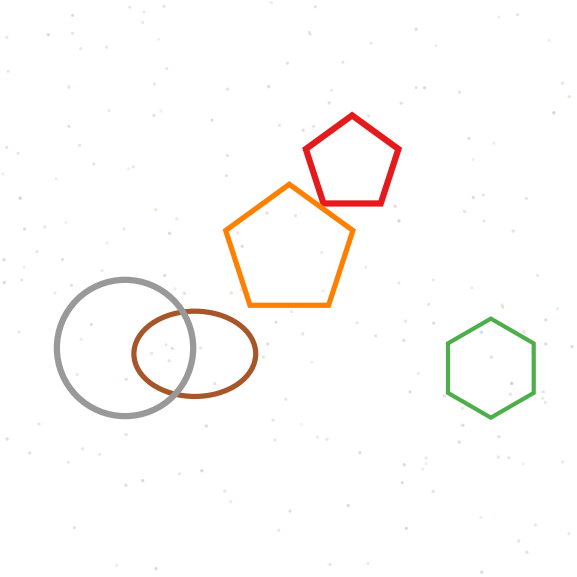[{"shape": "pentagon", "thickness": 3, "radius": 0.42, "center": [0.61, 0.715]}, {"shape": "hexagon", "thickness": 2, "radius": 0.43, "center": [0.85, 0.362]}, {"shape": "pentagon", "thickness": 2.5, "radius": 0.58, "center": [0.501, 0.564]}, {"shape": "oval", "thickness": 2.5, "radius": 0.53, "center": [0.337, 0.386]}, {"shape": "circle", "thickness": 3, "radius": 0.59, "center": [0.217, 0.397]}]